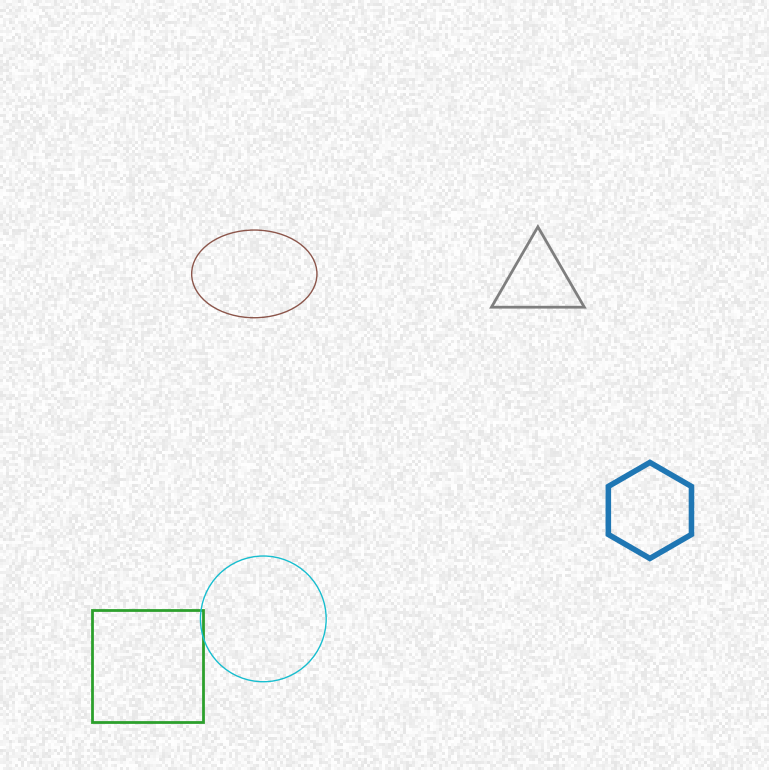[{"shape": "hexagon", "thickness": 2, "radius": 0.31, "center": [0.844, 0.337]}, {"shape": "square", "thickness": 1, "radius": 0.36, "center": [0.192, 0.135]}, {"shape": "oval", "thickness": 0.5, "radius": 0.41, "center": [0.33, 0.644]}, {"shape": "triangle", "thickness": 1, "radius": 0.35, "center": [0.699, 0.636]}, {"shape": "circle", "thickness": 0.5, "radius": 0.41, "center": [0.342, 0.196]}]